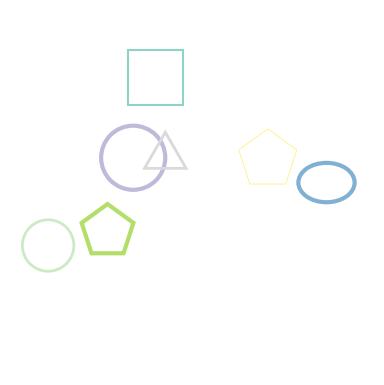[{"shape": "square", "thickness": 1.5, "radius": 0.36, "center": [0.405, 0.798]}, {"shape": "circle", "thickness": 3, "radius": 0.42, "center": [0.346, 0.59]}, {"shape": "oval", "thickness": 3, "radius": 0.37, "center": [0.848, 0.526]}, {"shape": "pentagon", "thickness": 3, "radius": 0.35, "center": [0.279, 0.399]}, {"shape": "triangle", "thickness": 2, "radius": 0.31, "center": [0.429, 0.594]}, {"shape": "circle", "thickness": 2, "radius": 0.33, "center": [0.125, 0.362]}, {"shape": "pentagon", "thickness": 0.5, "radius": 0.4, "center": [0.696, 0.586]}]